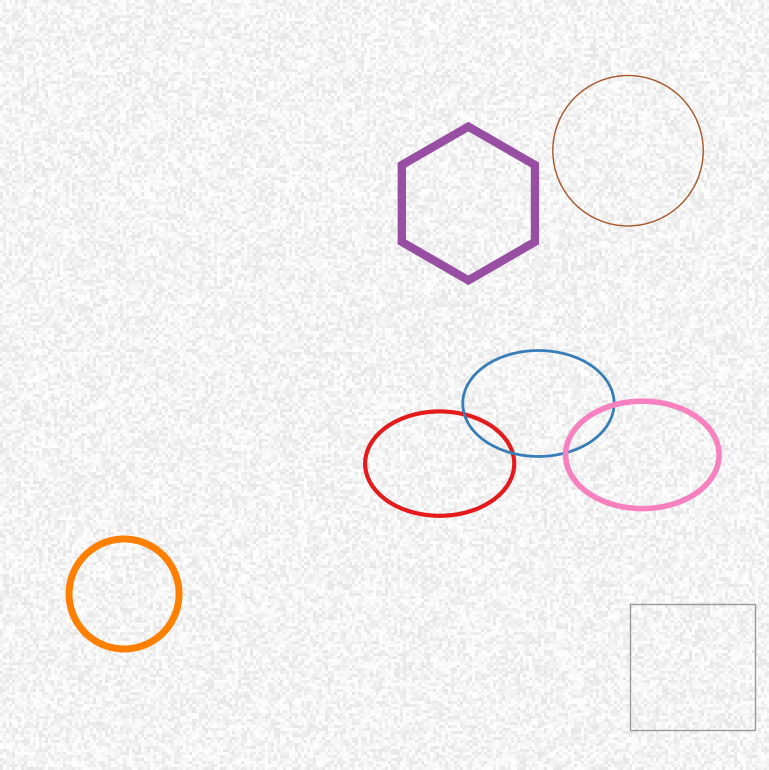[{"shape": "oval", "thickness": 1.5, "radius": 0.48, "center": [0.571, 0.398]}, {"shape": "oval", "thickness": 1, "radius": 0.49, "center": [0.699, 0.476]}, {"shape": "hexagon", "thickness": 3, "radius": 0.5, "center": [0.608, 0.736]}, {"shape": "circle", "thickness": 2.5, "radius": 0.36, "center": [0.161, 0.229]}, {"shape": "circle", "thickness": 0.5, "radius": 0.49, "center": [0.816, 0.804]}, {"shape": "oval", "thickness": 2, "radius": 0.5, "center": [0.834, 0.409]}, {"shape": "square", "thickness": 0.5, "radius": 0.41, "center": [0.899, 0.134]}]